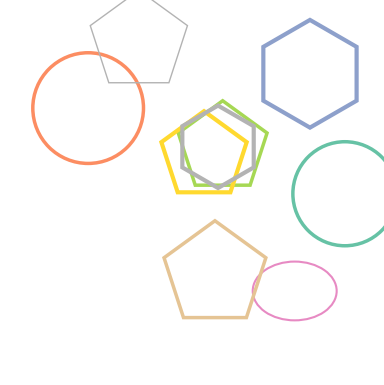[{"shape": "circle", "thickness": 2.5, "radius": 0.68, "center": [0.896, 0.497]}, {"shape": "circle", "thickness": 2.5, "radius": 0.72, "center": [0.229, 0.719]}, {"shape": "hexagon", "thickness": 3, "radius": 0.7, "center": [0.805, 0.808]}, {"shape": "oval", "thickness": 1.5, "radius": 0.55, "center": [0.765, 0.244]}, {"shape": "pentagon", "thickness": 2.5, "radius": 0.61, "center": [0.578, 0.617]}, {"shape": "pentagon", "thickness": 3, "radius": 0.58, "center": [0.53, 0.595]}, {"shape": "pentagon", "thickness": 2.5, "radius": 0.7, "center": [0.558, 0.288]}, {"shape": "pentagon", "thickness": 1, "radius": 0.66, "center": [0.361, 0.892]}, {"shape": "hexagon", "thickness": 3, "radius": 0.54, "center": [0.566, 0.619]}]